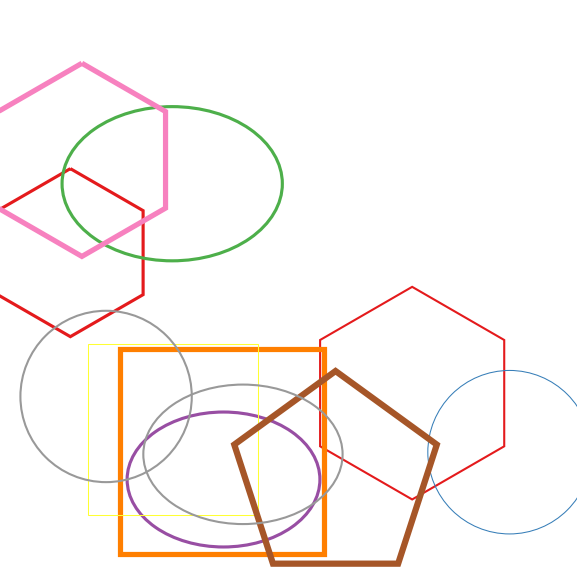[{"shape": "hexagon", "thickness": 1, "radius": 0.92, "center": [0.714, 0.318]}, {"shape": "hexagon", "thickness": 1.5, "radius": 0.73, "center": [0.122, 0.562]}, {"shape": "circle", "thickness": 0.5, "radius": 0.71, "center": [0.882, 0.216]}, {"shape": "oval", "thickness": 1.5, "radius": 0.95, "center": [0.298, 0.681]}, {"shape": "oval", "thickness": 1.5, "radius": 0.83, "center": [0.387, 0.169]}, {"shape": "square", "thickness": 2.5, "radius": 0.89, "center": [0.385, 0.218]}, {"shape": "square", "thickness": 0.5, "radius": 0.74, "center": [0.299, 0.256]}, {"shape": "pentagon", "thickness": 3, "radius": 0.92, "center": [0.581, 0.172]}, {"shape": "hexagon", "thickness": 2.5, "radius": 0.84, "center": [0.142, 0.722]}, {"shape": "oval", "thickness": 1, "radius": 0.86, "center": [0.421, 0.212]}, {"shape": "circle", "thickness": 1, "radius": 0.74, "center": [0.184, 0.313]}]